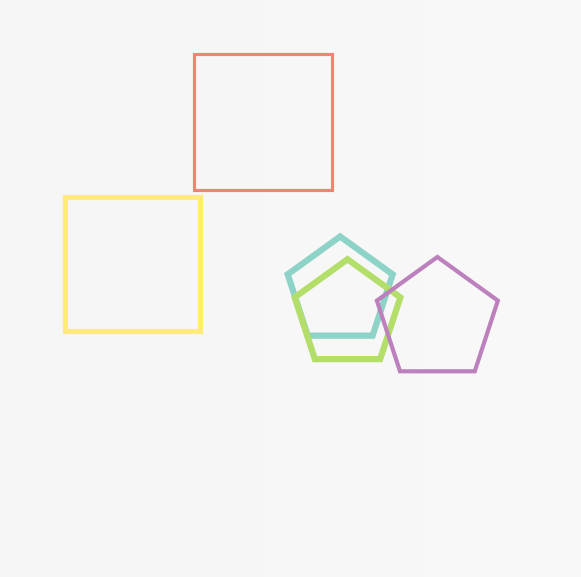[{"shape": "pentagon", "thickness": 3, "radius": 0.47, "center": [0.585, 0.495]}, {"shape": "square", "thickness": 1.5, "radius": 0.59, "center": [0.453, 0.788]}, {"shape": "pentagon", "thickness": 3, "radius": 0.48, "center": [0.598, 0.455]}, {"shape": "pentagon", "thickness": 2, "radius": 0.55, "center": [0.752, 0.445]}, {"shape": "square", "thickness": 2.5, "radius": 0.58, "center": [0.228, 0.542]}]